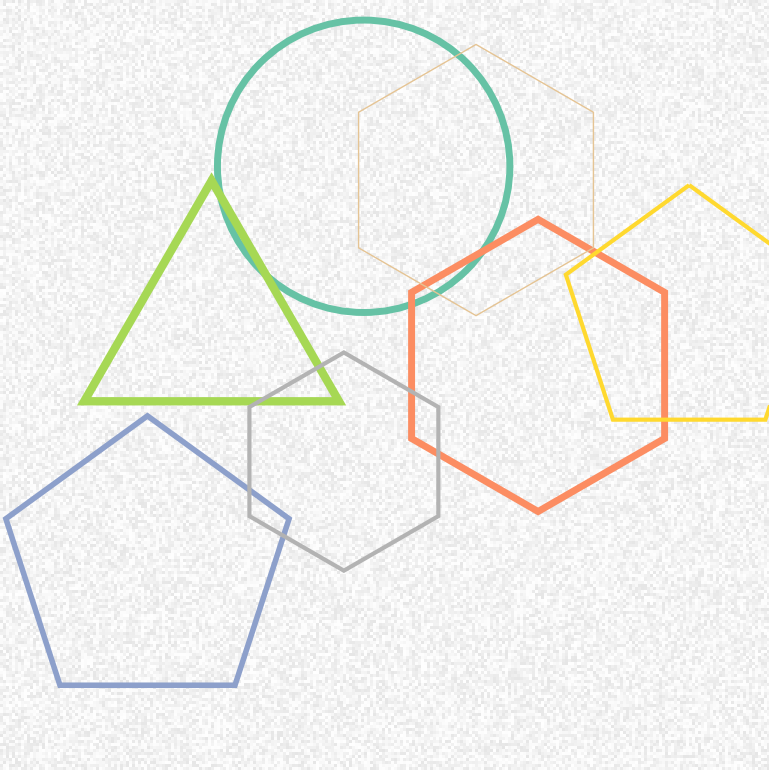[{"shape": "circle", "thickness": 2.5, "radius": 0.95, "center": [0.472, 0.784]}, {"shape": "hexagon", "thickness": 2.5, "radius": 0.95, "center": [0.699, 0.525]}, {"shape": "pentagon", "thickness": 2, "radius": 0.97, "center": [0.192, 0.267]}, {"shape": "triangle", "thickness": 3, "radius": 0.96, "center": [0.275, 0.574]}, {"shape": "pentagon", "thickness": 1.5, "radius": 0.84, "center": [0.895, 0.591]}, {"shape": "hexagon", "thickness": 0.5, "radius": 0.88, "center": [0.618, 0.766]}, {"shape": "hexagon", "thickness": 1.5, "radius": 0.71, "center": [0.447, 0.401]}]